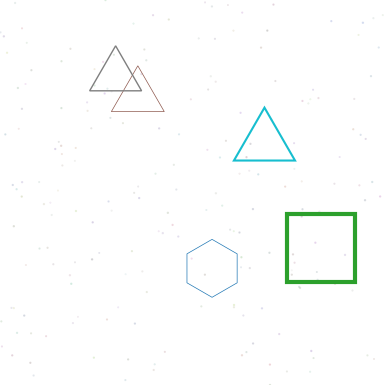[{"shape": "hexagon", "thickness": 0.5, "radius": 0.38, "center": [0.551, 0.303]}, {"shape": "square", "thickness": 3, "radius": 0.44, "center": [0.833, 0.356]}, {"shape": "triangle", "thickness": 0.5, "radius": 0.4, "center": [0.358, 0.75]}, {"shape": "triangle", "thickness": 1, "radius": 0.39, "center": [0.3, 0.803]}, {"shape": "triangle", "thickness": 1.5, "radius": 0.46, "center": [0.687, 0.629]}]